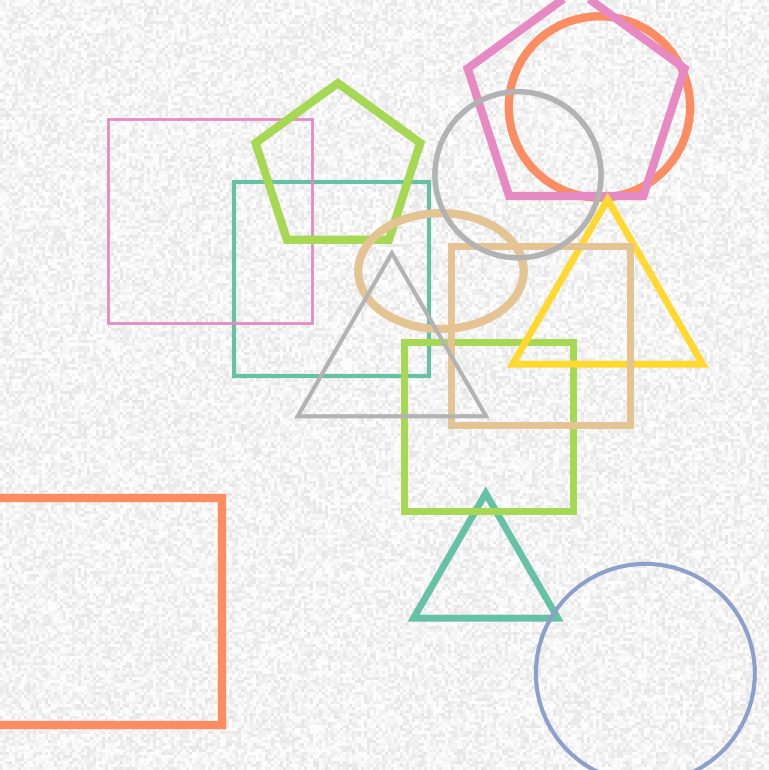[{"shape": "triangle", "thickness": 2.5, "radius": 0.54, "center": [0.631, 0.251]}, {"shape": "square", "thickness": 1.5, "radius": 0.63, "center": [0.431, 0.637]}, {"shape": "circle", "thickness": 3, "radius": 0.59, "center": [0.778, 0.861]}, {"shape": "square", "thickness": 3, "radius": 0.74, "center": [0.14, 0.206]}, {"shape": "circle", "thickness": 1.5, "radius": 0.71, "center": [0.838, 0.126]}, {"shape": "square", "thickness": 1, "radius": 0.66, "center": [0.272, 0.713]}, {"shape": "pentagon", "thickness": 3, "radius": 0.74, "center": [0.748, 0.865]}, {"shape": "square", "thickness": 2.5, "radius": 0.55, "center": [0.635, 0.446]}, {"shape": "pentagon", "thickness": 3, "radius": 0.56, "center": [0.439, 0.78]}, {"shape": "triangle", "thickness": 2.5, "radius": 0.71, "center": [0.789, 0.598]}, {"shape": "square", "thickness": 2.5, "radius": 0.58, "center": [0.702, 0.565]}, {"shape": "oval", "thickness": 3, "radius": 0.54, "center": [0.573, 0.648]}, {"shape": "circle", "thickness": 2, "radius": 0.54, "center": [0.673, 0.773]}, {"shape": "triangle", "thickness": 1.5, "radius": 0.71, "center": [0.509, 0.53]}]